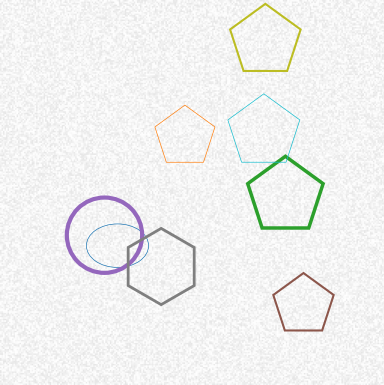[{"shape": "oval", "thickness": 0.5, "radius": 0.4, "center": [0.305, 0.362]}, {"shape": "pentagon", "thickness": 0.5, "radius": 0.41, "center": [0.48, 0.645]}, {"shape": "pentagon", "thickness": 2.5, "radius": 0.51, "center": [0.741, 0.491]}, {"shape": "circle", "thickness": 3, "radius": 0.49, "center": [0.271, 0.389]}, {"shape": "pentagon", "thickness": 1.5, "radius": 0.41, "center": [0.788, 0.208]}, {"shape": "hexagon", "thickness": 2, "radius": 0.5, "center": [0.419, 0.308]}, {"shape": "pentagon", "thickness": 1.5, "radius": 0.48, "center": [0.689, 0.894]}, {"shape": "pentagon", "thickness": 0.5, "radius": 0.49, "center": [0.685, 0.658]}]